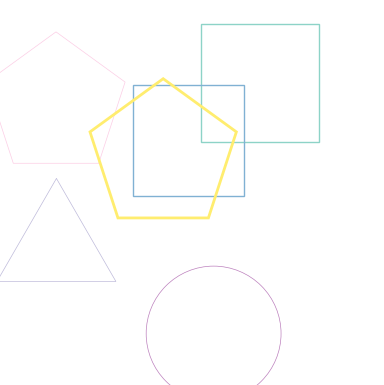[{"shape": "square", "thickness": 1, "radius": 0.77, "center": [0.675, 0.784]}, {"shape": "triangle", "thickness": 0.5, "radius": 0.89, "center": [0.147, 0.358]}, {"shape": "square", "thickness": 1, "radius": 0.72, "center": [0.488, 0.636]}, {"shape": "pentagon", "thickness": 0.5, "radius": 0.94, "center": [0.145, 0.729]}, {"shape": "circle", "thickness": 0.5, "radius": 0.88, "center": [0.555, 0.134]}, {"shape": "pentagon", "thickness": 2, "radius": 1.0, "center": [0.424, 0.596]}]